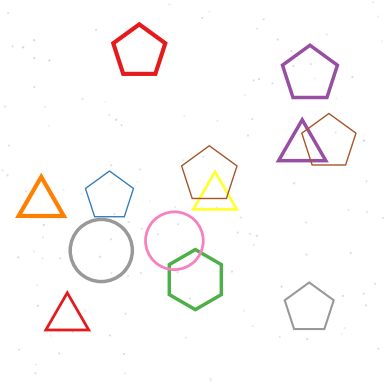[{"shape": "triangle", "thickness": 2, "radius": 0.32, "center": [0.175, 0.175]}, {"shape": "pentagon", "thickness": 3, "radius": 0.36, "center": [0.362, 0.866]}, {"shape": "pentagon", "thickness": 1, "radius": 0.33, "center": [0.284, 0.49]}, {"shape": "hexagon", "thickness": 2.5, "radius": 0.39, "center": [0.507, 0.274]}, {"shape": "pentagon", "thickness": 2.5, "radius": 0.38, "center": [0.805, 0.807]}, {"shape": "triangle", "thickness": 2.5, "radius": 0.35, "center": [0.785, 0.618]}, {"shape": "triangle", "thickness": 3, "radius": 0.34, "center": [0.107, 0.473]}, {"shape": "triangle", "thickness": 2, "radius": 0.33, "center": [0.559, 0.489]}, {"shape": "pentagon", "thickness": 1, "radius": 0.38, "center": [0.544, 0.546]}, {"shape": "pentagon", "thickness": 1, "radius": 0.37, "center": [0.854, 0.631]}, {"shape": "circle", "thickness": 2, "radius": 0.37, "center": [0.453, 0.375]}, {"shape": "pentagon", "thickness": 1.5, "radius": 0.33, "center": [0.803, 0.199]}, {"shape": "circle", "thickness": 2.5, "radius": 0.4, "center": [0.263, 0.349]}]